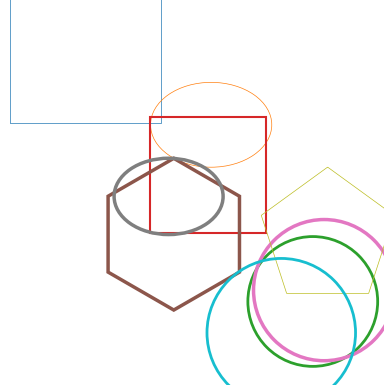[{"shape": "square", "thickness": 0.5, "radius": 0.98, "center": [0.222, 0.877]}, {"shape": "oval", "thickness": 0.5, "radius": 0.79, "center": [0.548, 0.676]}, {"shape": "circle", "thickness": 2, "radius": 0.84, "center": [0.812, 0.217]}, {"shape": "square", "thickness": 1.5, "radius": 0.75, "center": [0.539, 0.546]}, {"shape": "hexagon", "thickness": 2.5, "radius": 0.99, "center": [0.451, 0.392]}, {"shape": "circle", "thickness": 2.5, "radius": 0.92, "center": [0.842, 0.246]}, {"shape": "oval", "thickness": 2.5, "radius": 0.71, "center": [0.438, 0.49]}, {"shape": "pentagon", "thickness": 0.5, "radius": 0.91, "center": [0.851, 0.385]}, {"shape": "circle", "thickness": 2, "radius": 0.96, "center": [0.731, 0.136]}]